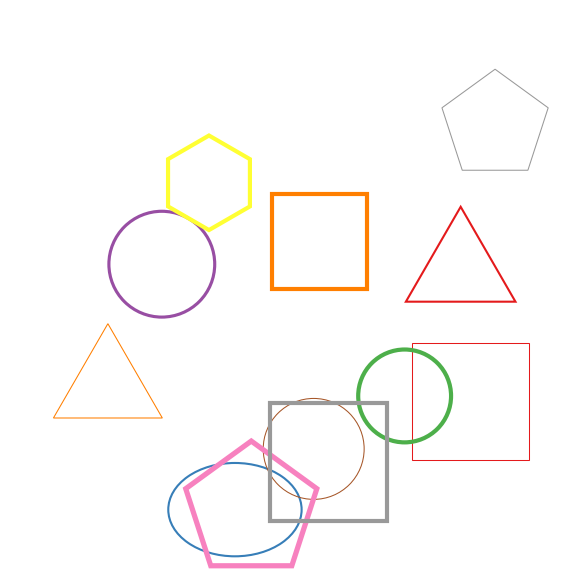[{"shape": "triangle", "thickness": 1, "radius": 0.55, "center": [0.798, 0.532]}, {"shape": "square", "thickness": 0.5, "radius": 0.51, "center": [0.815, 0.304]}, {"shape": "oval", "thickness": 1, "radius": 0.58, "center": [0.407, 0.117]}, {"shape": "circle", "thickness": 2, "radius": 0.4, "center": [0.701, 0.314]}, {"shape": "circle", "thickness": 1.5, "radius": 0.46, "center": [0.28, 0.542]}, {"shape": "triangle", "thickness": 0.5, "radius": 0.54, "center": [0.187, 0.33]}, {"shape": "square", "thickness": 2, "radius": 0.41, "center": [0.554, 0.582]}, {"shape": "hexagon", "thickness": 2, "radius": 0.41, "center": [0.362, 0.683]}, {"shape": "circle", "thickness": 0.5, "radius": 0.44, "center": [0.543, 0.222]}, {"shape": "pentagon", "thickness": 2.5, "radius": 0.6, "center": [0.435, 0.116]}, {"shape": "square", "thickness": 2, "radius": 0.51, "center": [0.569, 0.199]}, {"shape": "pentagon", "thickness": 0.5, "radius": 0.48, "center": [0.857, 0.783]}]